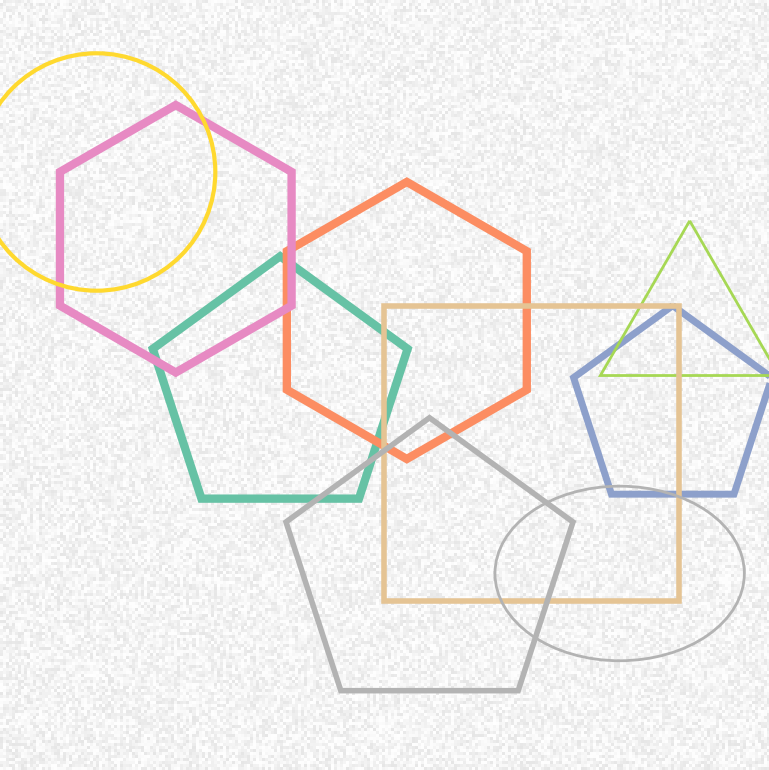[{"shape": "pentagon", "thickness": 3, "radius": 0.87, "center": [0.364, 0.493]}, {"shape": "hexagon", "thickness": 3, "radius": 0.9, "center": [0.528, 0.584]}, {"shape": "pentagon", "thickness": 2.5, "radius": 0.68, "center": [0.874, 0.468]}, {"shape": "hexagon", "thickness": 3, "radius": 0.87, "center": [0.228, 0.69]}, {"shape": "triangle", "thickness": 1, "radius": 0.67, "center": [0.896, 0.579]}, {"shape": "circle", "thickness": 1.5, "radius": 0.77, "center": [0.125, 0.777]}, {"shape": "square", "thickness": 2, "radius": 0.96, "center": [0.691, 0.411]}, {"shape": "pentagon", "thickness": 2, "radius": 0.98, "center": [0.558, 0.262]}, {"shape": "oval", "thickness": 1, "radius": 0.81, "center": [0.805, 0.255]}]